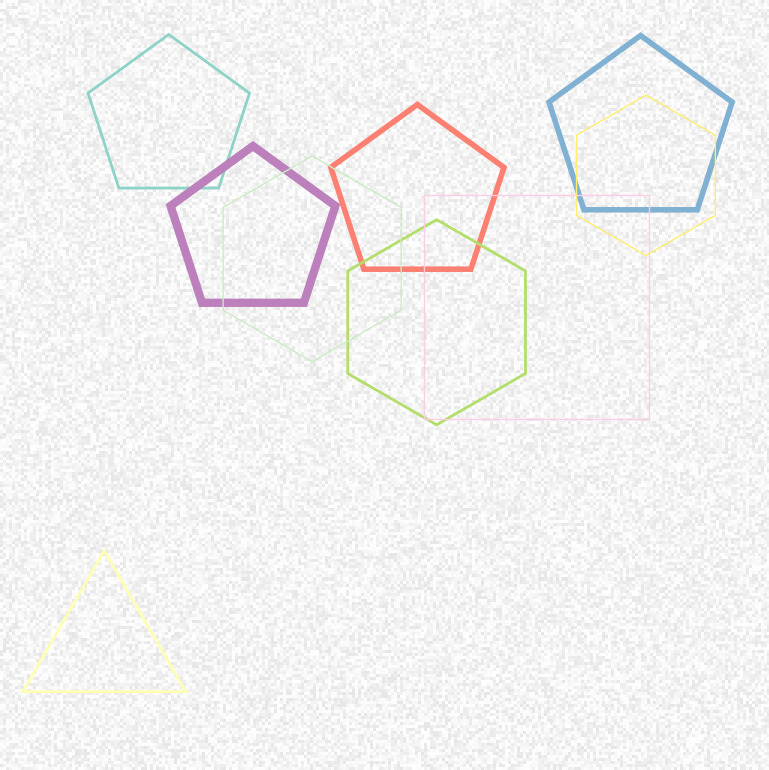[{"shape": "pentagon", "thickness": 1, "radius": 0.55, "center": [0.219, 0.845]}, {"shape": "triangle", "thickness": 1, "radius": 0.61, "center": [0.135, 0.163]}, {"shape": "pentagon", "thickness": 2, "radius": 0.59, "center": [0.542, 0.746]}, {"shape": "pentagon", "thickness": 2, "radius": 0.63, "center": [0.832, 0.829]}, {"shape": "hexagon", "thickness": 1, "radius": 0.67, "center": [0.567, 0.582]}, {"shape": "square", "thickness": 0.5, "radius": 0.73, "center": [0.697, 0.601]}, {"shape": "pentagon", "thickness": 3, "radius": 0.56, "center": [0.329, 0.698]}, {"shape": "hexagon", "thickness": 0.5, "radius": 0.67, "center": [0.405, 0.664]}, {"shape": "hexagon", "thickness": 0.5, "radius": 0.52, "center": [0.839, 0.772]}]